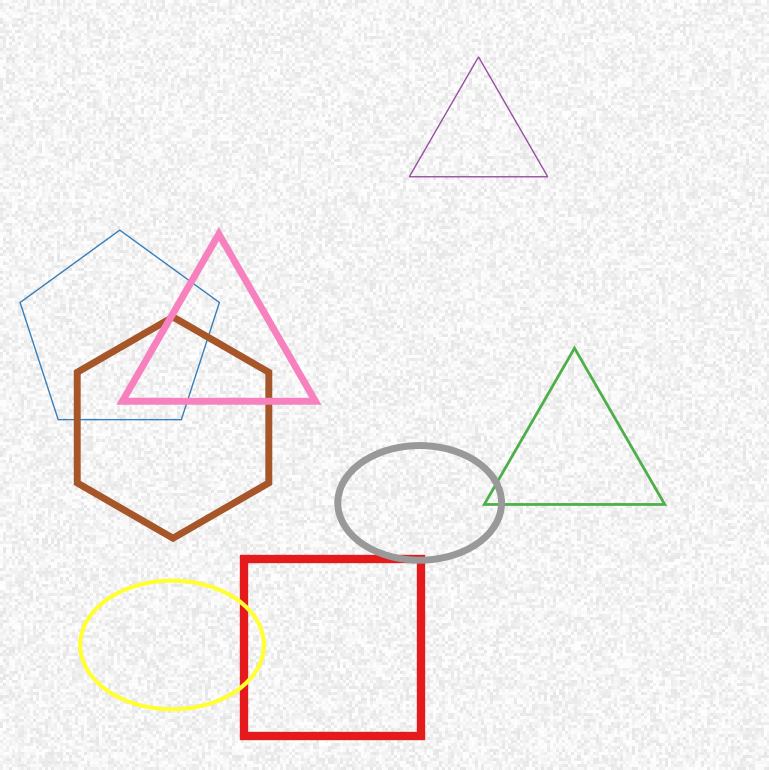[{"shape": "square", "thickness": 3, "radius": 0.57, "center": [0.432, 0.159]}, {"shape": "pentagon", "thickness": 0.5, "radius": 0.68, "center": [0.156, 0.565]}, {"shape": "triangle", "thickness": 1, "radius": 0.68, "center": [0.746, 0.413]}, {"shape": "triangle", "thickness": 0.5, "radius": 0.52, "center": [0.621, 0.822]}, {"shape": "oval", "thickness": 1.5, "radius": 0.6, "center": [0.223, 0.162]}, {"shape": "hexagon", "thickness": 2.5, "radius": 0.72, "center": [0.225, 0.445]}, {"shape": "triangle", "thickness": 2.5, "radius": 0.72, "center": [0.284, 0.551]}, {"shape": "oval", "thickness": 2.5, "radius": 0.53, "center": [0.545, 0.347]}]